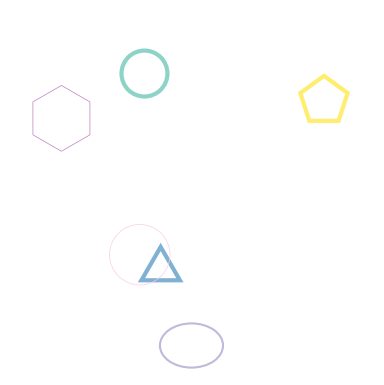[{"shape": "circle", "thickness": 3, "radius": 0.3, "center": [0.375, 0.809]}, {"shape": "oval", "thickness": 1.5, "radius": 0.41, "center": [0.497, 0.103]}, {"shape": "triangle", "thickness": 3, "radius": 0.29, "center": [0.417, 0.301]}, {"shape": "circle", "thickness": 0.5, "radius": 0.39, "center": [0.363, 0.338]}, {"shape": "hexagon", "thickness": 0.5, "radius": 0.43, "center": [0.16, 0.693]}, {"shape": "pentagon", "thickness": 3, "radius": 0.32, "center": [0.841, 0.738]}]